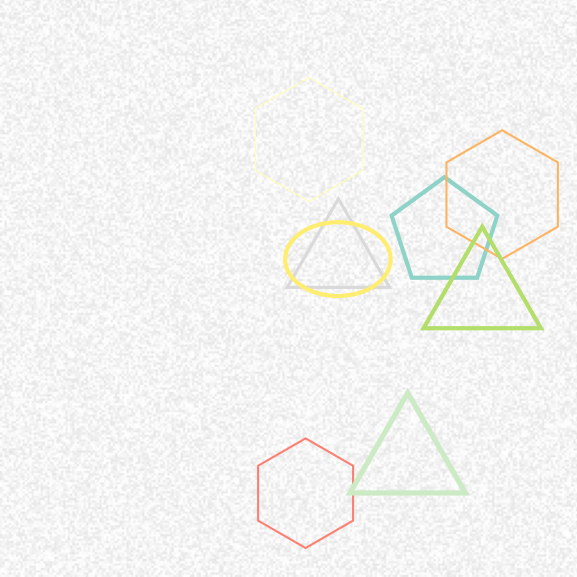[{"shape": "pentagon", "thickness": 2, "radius": 0.48, "center": [0.77, 0.596]}, {"shape": "hexagon", "thickness": 0.5, "radius": 0.54, "center": [0.535, 0.758]}, {"shape": "hexagon", "thickness": 1, "radius": 0.47, "center": [0.529, 0.145]}, {"shape": "hexagon", "thickness": 1, "radius": 0.56, "center": [0.87, 0.662]}, {"shape": "triangle", "thickness": 2, "radius": 0.59, "center": [0.835, 0.489]}, {"shape": "triangle", "thickness": 1.5, "radius": 0.51, "center": [0.586, 0.553]}, {"shape": "triangle", "thickness": 2.5, "radius": 0.58, "center": [0.706, 0.203]}, {"shape": "oval", "thickness": 2, "radius": 0.46, "center": [0.585, 0.55]}]